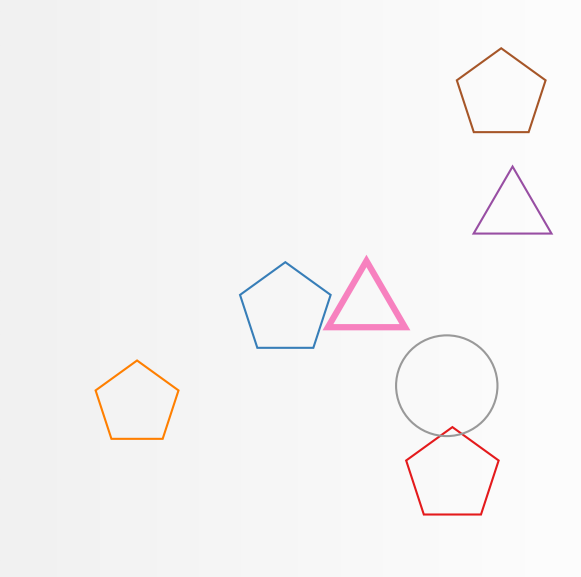[{"shape": "pentagon", "thickness": 1, "radius": 0.42, "center": [0.778, 0.176]}, {"shape": "pentagon", "thickness": 1, "radius": 0.41, "center": [0.491, 0.463]}, {"shape": "triangle", "thickness": 1, "radius": 0.39, "center": [0.882, 0.633]}, {"shape": "pentagon", "thickness": 1, "radius": 0.37, "center": [0.236, 0.3]}, {"shape": "pentagon", "thickness": 1, "radius": 0.4, "center": [0.862, 0.835]}, {"shape": "triangle", "thickness": 3, "radius": 0.38, "center": [0.63, 0.471]}, {"shape": "circle", "thickness": 1, "radius": 0.44, "center": [0.769, 0.331]}]